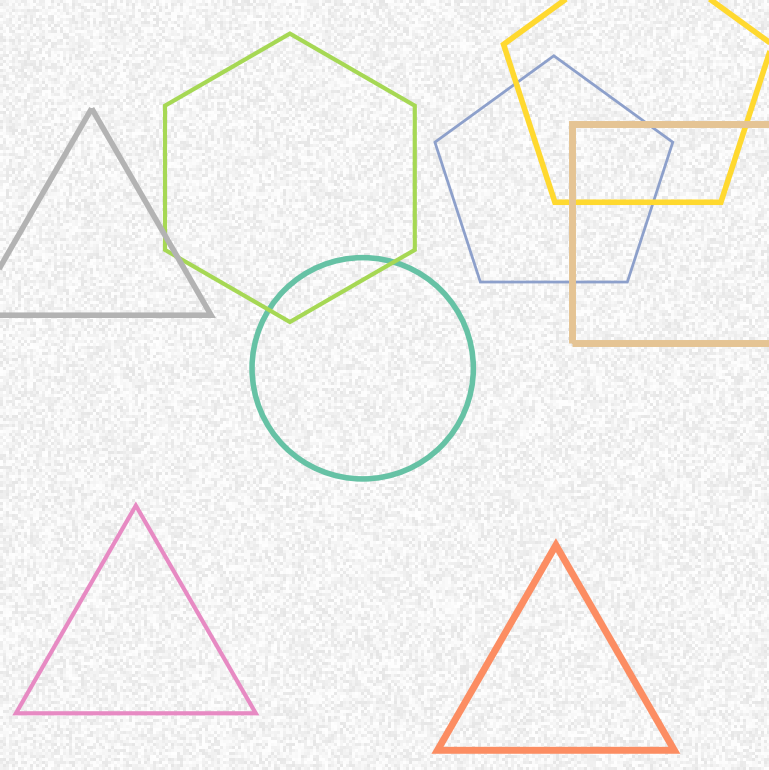[{"shape": "circle", "thickness": 2, "radius": 0.72, "center": [0.471, 0.522]}, {"shape": "triangle", "thickness": 2.5, "radius": 0.89, "center": [0.722, 0.114]}, {"shape": "pentagon", "thickness": 1, "radius": 0.81, "center": [0.719, 0.765]}, {"shape": "triangle", "thickness": 1.5, "radius": 0.9, "center": [0.176, 0.164]}, {"shape": "hexagon", "thickness": 1.5, "radius": 0.94, "center": [0.376, 0.769]}, {"shape": "pentagon", "thickness": 2, "radius": 0.92, "center": [0.828, 0.886]}, {"shape": "square", "thickness": 2.5, "radius": 0.71, "center": [0.884, 0.697]}, {"shape": "triangle", "thickness": 2, "radius": 0.9, "center": [0.119, 0.68]}]